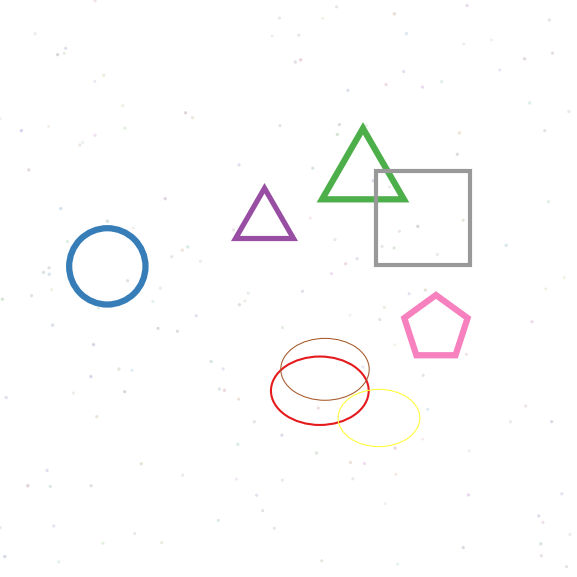[{"shape": "oval", "thickness": 1, "radius": 0.42, "center": [0.554, 0.323]}, {"shape": "circle", "thickness": 3, "radius": 0.33, "center": [0.186, 0.538]}, {"shape": "triangle", "thickness": 3, "radius": 0.41, "center": [0.629, 0.695]}, {"shape": "triangle", "thickness": 2.5, "radius": 0.29, "center": [0.458, 0.615]}, {"shape": "oval", "thickness": 0.5, "radius": 0.35, "center": [0.656, 0.275]}, {"shape": "oval", "thickness": 0.5, "radius": 0.38, "center": [0.563, 0.36]}, {"shape": "pentagon", "thickness": 3, "radius": 0.29, "center": [0.755, 0.431]}, {"shape": "square", "thickness": 2, "radius": 0.41, "center": [0.732, 0.621]}]